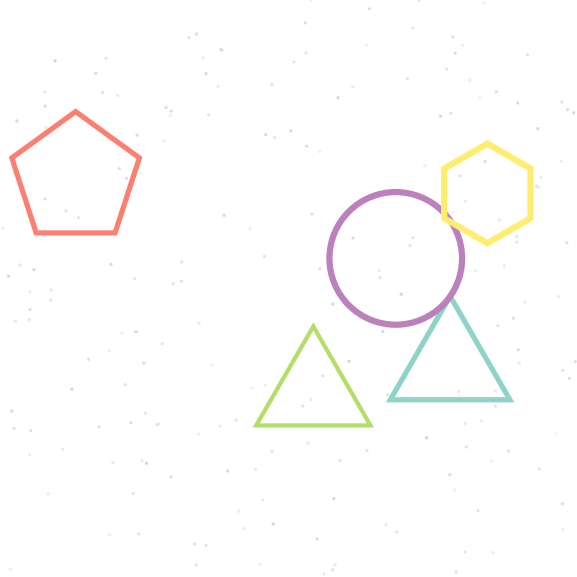[{"shape": "triangle", "thickness": 2.5, "radius": 0.6, "center": [0.779, 0.367]}, {"shape": "pentagon", "thickness": 2.5, "radius": 0.58, "center": [0.131, 0.69]}, {"shape": "triangle", "thickness": 2, "radius": 0.57, "center": [0.543, 0.32]}, {"shape": "circle", "thickness": 3, "radius": 0.57, "center": [0.685, 0.552]}, {"shape": "hexagon", "thickness": 3, "radius": 0.43, "center": [0.844, 0.664]}]